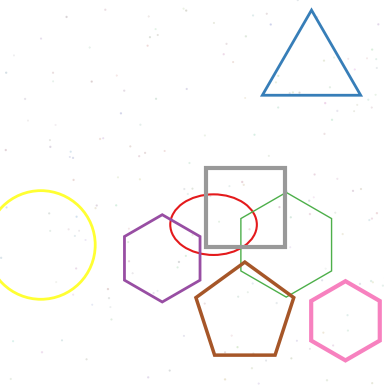[{"shape": "oval", "thickness": 1.5, "radius": 0.56, "center": [0.555, 0.416]}, {"shape": "triangle", "thickness": 2, "radius": 0.74, "center": [0.809, 0.826]}, {"shape": "hexagon", "thickness": 1, "radius": 0.68, "center": [0.743, 0.364]}, {"shape": "hexagon", "thickness": 2, "radius": 0.57, "center": [0.421, 0.329]}, {"shape": "circle", "thickness": 2, "radius": 0.71, "center": [0.106, 0.364]}, {"shape": "pentagon", "thickness": 2.5, "radius": 0.67, "center": [0.636, 0.186]}, {"shape": "hexagon", "thickness": 3, "radius": 0.51, "center": [0.897, 0.167]}, {"shape": "square", "thickness": 3, "radius": 0.52, "center": [0.637, 0.462]}]